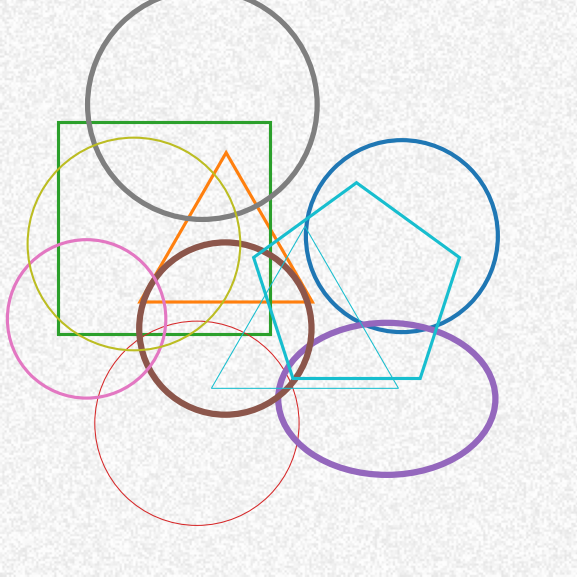[{"shape": "circle", "thickness": 2, "radius": 0.83, "center": [0.696, 0.59]}, {"shape": "triangle", "thickness": 1.5, "radius": 0.86, "center": [0.392, 0.562]}, {"shape": "square", "thickness": 1.5, "radius": 0.92, "center": [0.284, 0.605]}, {"shape": "circle", "thickness": 0.5, "radius": 0.88, "center": [0.341, 0.266]}, {"shape": "oval", "thickness": 3, "radius": 0.94, "center": [0.67, 0.308]}, {"shape": "circle", "thickness": 3, "radius": 0.75, "center": [0.39, 0.43]}, {"shape": "circle", "thickness": 1.5, "radius": 0.69, "center": [0.15, 0.447]}, {"shape": "circle", "thickness": 2.5, "radius": 0.99, "center": [0.35, 0.818]}, {"shape": "circle", "thickness": 1, "radius": 0.92, "center": [0.232, 0.577]}, {"shape": "triangle", "thickness": 0.5, "radius": 0.94, "center": [0.528, 0.42]}, {"shape": "pentagon", "thickness": 1.5, "radius": 0.94, "center": [0.617, 0.495]}]